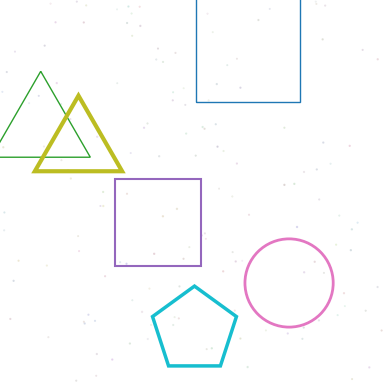[{"shape": "square", "thickness": 1, "radius": 0.68, "center": [0.644, 0.872]}, {"shape": "triangle", "thickness": 1, "radius": 0.74, "center": [0.106, 0.666]}, {"shape": "square", "thickness": 1.5, "radius": 0.56, "center": [0.411, 0.422]}, {"shape": "circle", "thickness": 2, "radius": 0.57, "center": [0.751, 0.265]}, {"shape": "triangle", "thickness": 3, "radius": 0.65, "center": [0.204, 0.621]}, {"shape": "pentagon", "thickness": 2.5, "radius": 0.57, "center": [0.505, 0.142]}]